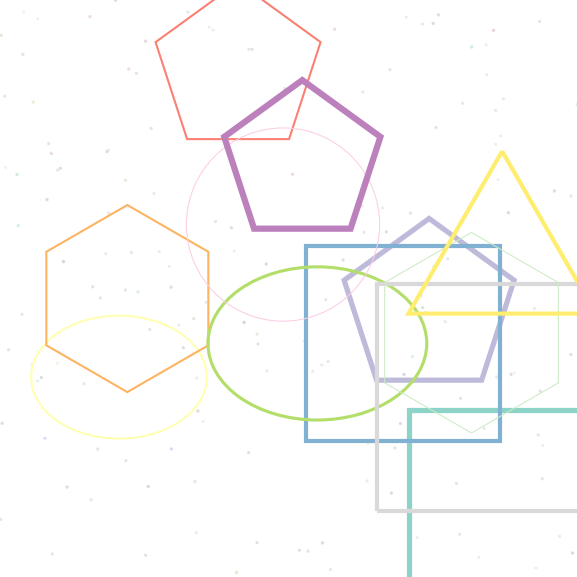[{"shape": "square", "thickness": 2.5, "radius": 0.81, "center": [0.869, 0.128]}, {"shape": "oval", "thickness": 1, "radius": 0.76, "center": [0.206, 0.346]}, {"shape": "pentagon", "thickness": 2.5, "radius": 0.77, "center": [0.743, 0.466]}, {"shape": "pentagon", "thickness": 1, "radius": 0.75, "center": [0.412, 0.88]}, {"shape": "square", "thickness": 2, "radius": 0.84, "center": [0.698, 0.404]}, {"shape": "hexagon", "thickness": 1, "radius": 0.81, "center": [0.22, 0.482]}, {"shape": "oval", "thickness": 1.5, "radius": 0.95, "center": [0.55, 0.404]}, {"shape": "circle", "thickness": 0.5, "radius": 0.84, "center": [0.49, 0.61]}, {"shape": "square", "thickness": 2, "radius": 0.98, "center": [0.849, 0.311]}, {"shape": "pentagon", "thickness": 3, "radius": 0.71, "center": [0.523, 0.718]}, {"shape": "hexagon", "thickness": 0.5, "radius": 0.87, "center": [0.816, 0.423]}, {"shape": "triangle", "thickness": 2, "radius": 0.94, "center": [0.87, 0.55]}]